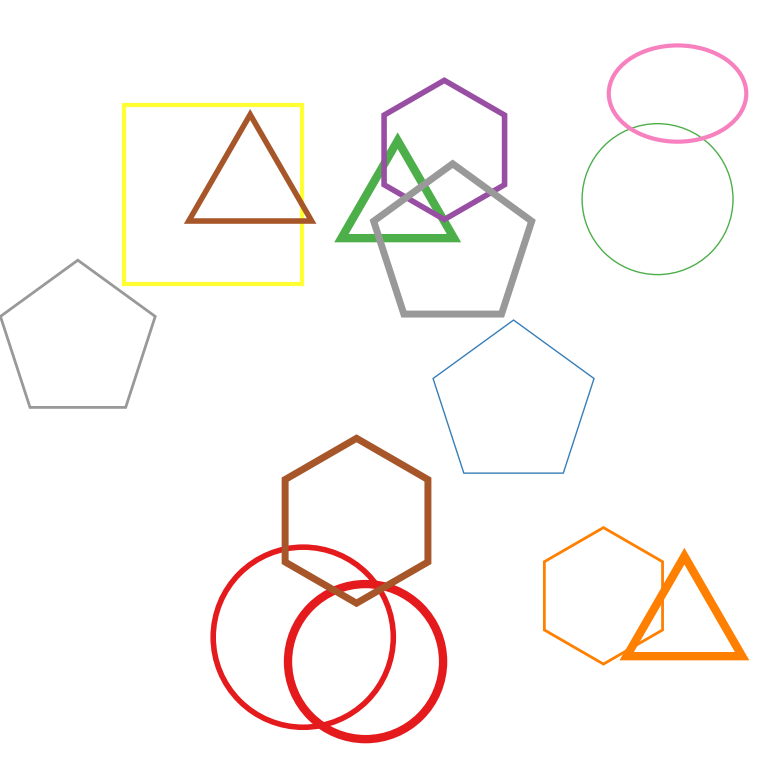[{"shape": "circle", "thickness": 2, "radius": 0.58, "center": [0.394, 0.172]}, {"shape": "circle", "thickness": 3, "radius": 0.5, "center": [0.475, 0.141]}, {"shape": "pentagon", "thickness": 0.5, "radius": 0.55, "center": [0.667, 0.474]}, {"shape": "triangle", "thickness": 3, "radius": 0.42, "center": [0.516, 0.733]}, {"shape": "circle", "thickness": 0.5, "radius": 0.49, "center": [0.854, 0.741]}, {"shape": "hexagon", "thickness": 2, "radius": 0.45, "center": [0.577, 0.805]}, {"shape": "hexagon", "thickness": 1, "radius": 0.44, "center": [0.784, 0.226]}, {"shape": "triangle", "thickness": 3, "radius": 0.43, "center": [0.889, 0.191]}, {"shape": "square", "thickness": 1.5, "radius": 0.58, "center": [0.277, 0.748]}, {"shape": "triangle", "thickness": 2, "radius": 0.46, "center": [0.325, 0.759]}, {"shape": "hexagon", "thickness": 2.5, "radius": 0.54, "center": [0.463, 0.324]}, {"shape": "oval", "thickness": 1.5, "radius": 0.45, "center": [0.88, 0.879]}, {"shape": "pentagon", "thickness": 1, "radius": 0.53, "center": [0.101, 0.556]}, {"shape": "pentagon", "thickness": 2.5, "radius": 0.54, "center": [0.588, 0.679]}]